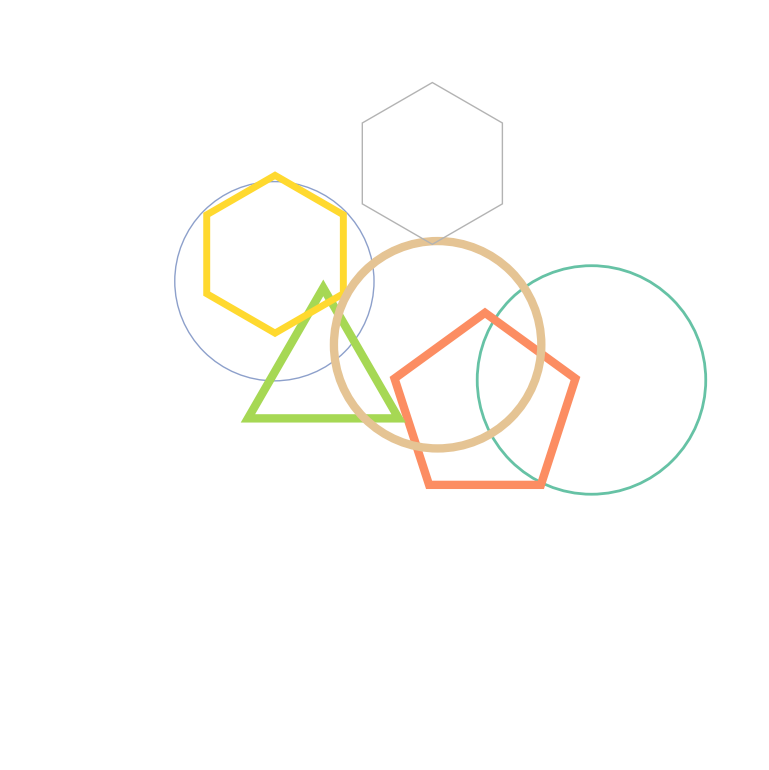[{"shape": "circle", "thickness": 1, "radius": 0.74, "center": [0.768, 0.507]}, {"shape": "pentagon", "thickness": 3, "radius": 0.62, "center": [0.63, 0.47]}, {"shape": "circle", "thickness": 0.5, "radius": 0.65, "center": [0.356, 0.635]}, {"shape": "triangle", "thickness": 3, "radius": 0.57, "center": [0.42, 0.513]}, {"shape": "hexagon", "thickness": 2.5, "radius": 0.51, "center": [0.357, 0.67]}, {"shape": "circle", "thickness": 3, "radius": 0.67, "center": [0.568, 0.552]}, {"shape": "hexagon", "thickness": 0.5, "radius": 0.53, "center": [0.561, 0.788]}]